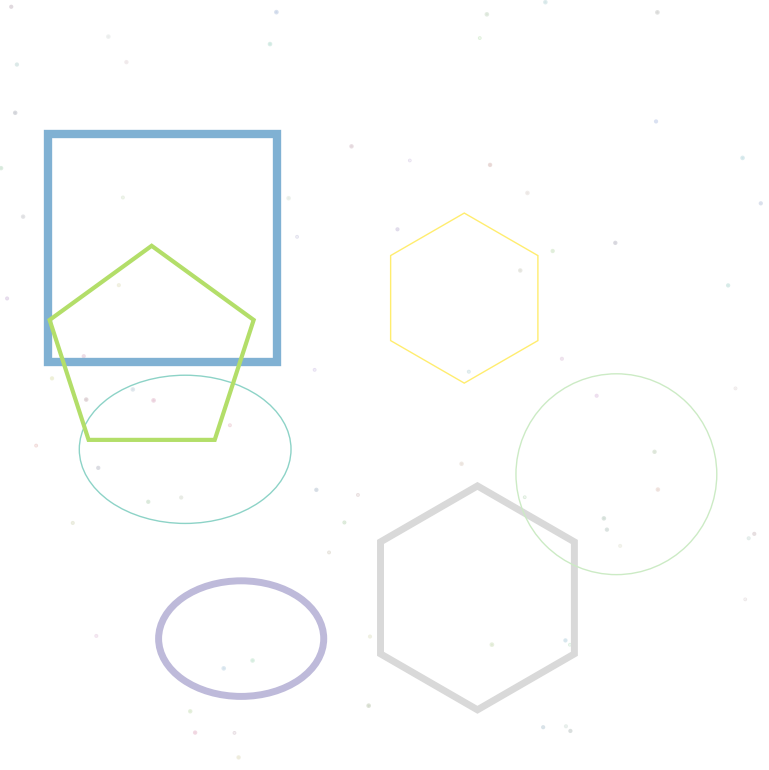[{"shape": "oval", "thickness": 0.5, "radius": 0.69, "center": [0.24, 0.416]}, {"shape": "oval", "thickness": 2.5, "radius": 0.54, "center": [0.313, 0.171]}, {"shape": "square", "thickness": 3, "radius": 0.74, "center": [0.211, 0.678]}, {"shape": "pentagon", "thickness": 1.5, "radius": 0.7, "center": [0.197, 0.541]}, {"shape": "hexagon", "thickness": 2.5, "radius": 0.73, "center": [0.62, 0.224]}, {"shape": "circle", "thickness": 0.5, "radius": 0.65, "center": [0.8, 0.384]}, {"shape": "hexagon", "thickness": 0.5, "radius": 0.55, "center": [0.603, 0.613]}]